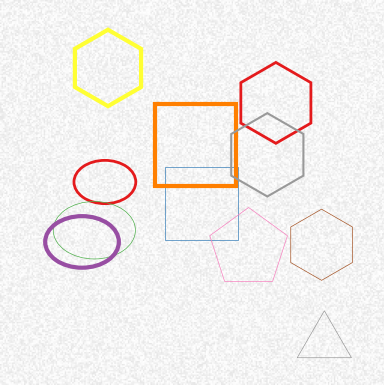[{"shape": "oval", "thickness": 2, "radius": 0.4, "center": [0.272, 0.527]}, {"shape": "hexagon", "thickness": 2, "radius": 0.53, "center": [0.717, 0.733]}, {"shape": "square", "thickness": 0.5, "radius": 0.47, "center": [0.523, 0.471]}, {"shape": "oval", "thickness": 0.5, "radius": 0.53, "center": [0.245, 0.402]}, {"shape": "oval", "thickness": 3, "radius": 0.48, "center": [0.213, 0.372]}, {"shape": "square", "thickness": 3, "radius": 0.53, "center": [0.507, 0.624]}, {"shape": "hexagon", "thickness": 3, "radius": 0.5, "center": [0.28, 0.824]}, {"shape": "hexagon", "thickness": 0.5, "radius": 0.46, "center": [0.835, 0.364]}, {"shape": "pentagon", "thickness": 0.5, "radius": 0.53, "center": [0.646, 0.355]}, {"shape": "triangle", "thickness": 0.5, "radius": 0.41, "center": [0.842, 0.112]}, {"shape": "hexagon", "thickness": 1.5, "radius": 0.54, "center": [0.694, 0.598]}]